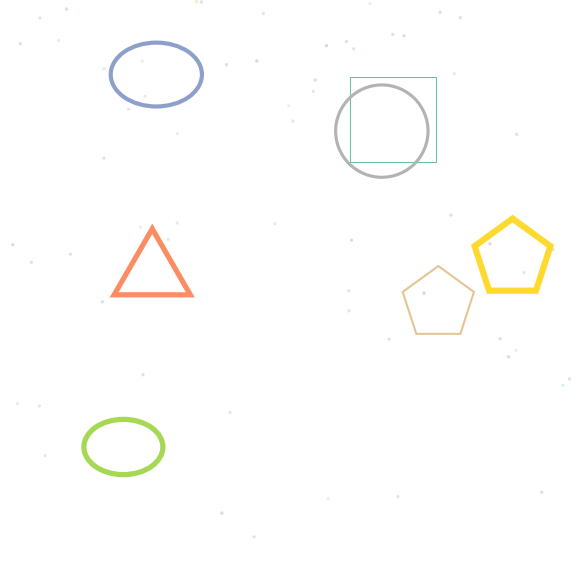[{"shape": "square", "thickness": 0.5, "radius": 0.37, "center": [0.681, 0.792]}, {"shape": "triangle", "thickness": 2.5, "radius": 0.38, "center": [0.264, 0.527]}, {"shape": "oval", "thickness": 2, "radius": 0.39, "center": [0.271, 0.87]}, {"shape": "oval", "thickness": 2.5, "radius": 0.34, "center": [0.214, 0.225]}, {"shape": "pentagon", "thickness": 3, "radius": 0.35, "center": [0.888, 0.552]}, {"shape": "pentagon", "thickness": 1, "radius": 0.32, "center": [0.759, 0.474]}, {"shape": "circle", "thickness": 1.5, "radius": 0.4, "center": [0.661, 0.772]}]